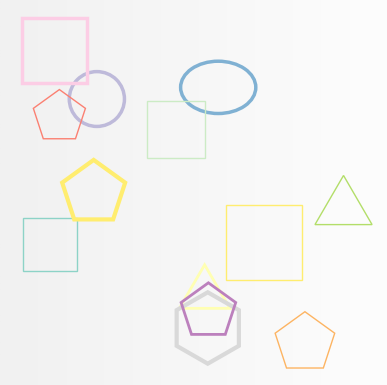[{"shape": "square", "thickness": 1, "radius": 0.35, "center": [0.129, 0.364]}, {"shape": "triangle", "thickness": 2, "radius": 0.38, "center": [0.528, 0.237]}, {"shape": "circle", "thickness": 2.5, "radius": 0.36, "center": [0.25, 0.743]}, {"shape": "pentagon", "thickness": 1, "radius": 0.35, "center": [0.153, 0.697]}, {"shape": "oval", "thickness": 2.5, "radius": 0.49, "center": [0.563, 0.773]}, {"shape": "pentagon", "thickness": 1, "radius": 0.4, "center": [0.787, 0.11]}, {"shape": "triangle", "thickness": 1, "radius": 0.43, "center": [0.887, 0.459]}, {"shape": "square", "thickness": 2.5, "radius": 0.42, "center": [0.141, 0.869]}, {"shape": "hexagon", "thickness": 3, "radius": 0.46, "center": [0.536, 0.148]}, {"shape": "pentagon", "thickness": 2, "radius": 0.37, "center": [0.538, 0.191]}, {"shape": "square", "thickness": 1, "radius": 0.37, "center": [0.454, 0.664]}, {"shape": "pentagon", "thickness": 3, "radius": 0.43, "center": [0.242, 0.499]}, {"shape": "square", "thickness": 1, "radius": 0.49, "center": [0.682, 0.37]}]